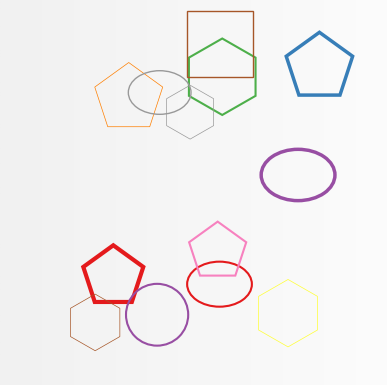[{"shape": "oval", "thickness": 1.5, "radius": 0.42, "center": [0.566, 0.262]}, {"shape": "pentagon", "thickness": 3, "radius": 0.41, "center": [0.292, 0.281]}, {"shape": "pentagon", "thickness": 2.5, "radius": 0.45, "center": [0.824, 0.826]}, {"shape": "hexagon", "thickness": 1.5, "radius": 0.5, "center": [0.574, 0.801]}, {"shape": "oval", "thickness": 2.5, "radius": 0.48, "center": [0.769, 0.546]}, {"shape": "circle", "thickness": 1.5, "radius": 0.4, "center": [0.405, 0.182]}, {"shape": "pentagon", "thickness": 0.5, "radius": 0.46, "center": [0.332, 0.745]}, {"shape": "hexagon", "thickness": 0.5, "radius": 0.44, "center": [0.743, 0.187]}, {"shape": "hexagon", "thickness": 0.5, "radius": 0.37, "center": [0.246, 0.163]}, {"shape": "square", "thickness": 1, "radius": 0.43, "center": [0.568, 0.886]}, {"shape": "pentagon", "thickness": 1.5, "radius": 0.39, "center": [0.562, 0.347]}, {"shape": "oval", "thickness": 1, "radius": 0.4, "center": [0.412, 0.76]}, {"shape": "hexagon", "thickness": 0.5, "radius": 0.35, "center": [0.491, 0.709]}]